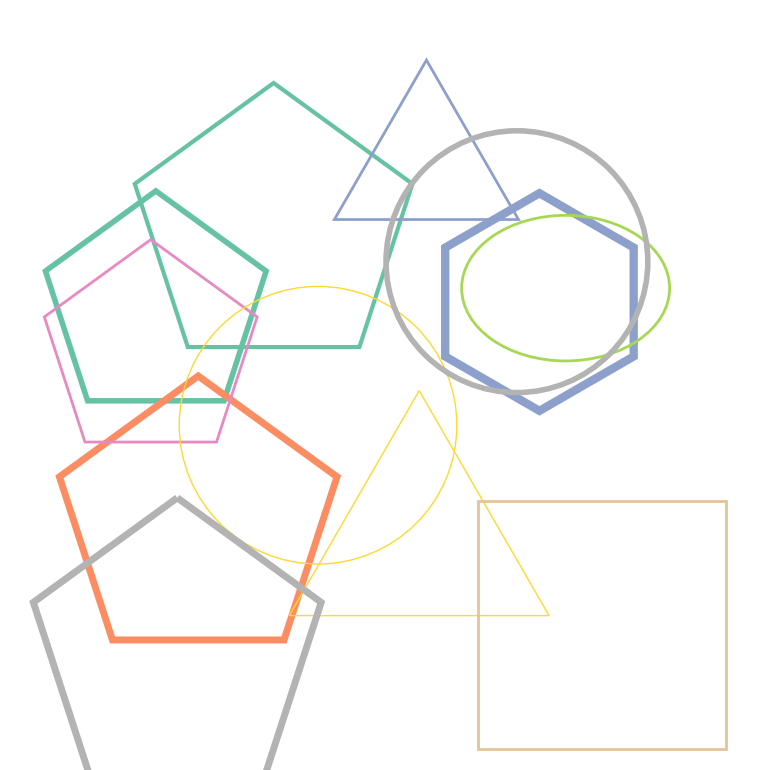[{"shape": "pentagon", "thickness": 1.5, "radius": 0.95, "center": [0.355, 0.703]}, {"shape": "pentagon", "thickness": 2, "radius": 0.75, "center": [0.202, 0.601]}, {"shape": "pentagon", "thickness": 2.5, "radius": 0.95, "center": [0.257, 0.322]}, {"shape": "hexagon", "thickness": 3, "radius": 0.71, "center": [0.701, 0.608]}, {"shape": "triangle", "thickness": 1, "radius": 0.69, "center": [0.554, 0.784]}, {"shape": "pentagon", "thickness": 1, "radius": 0.73, "center": [0.196, 0.543]}, {"shape": "oval", "thickness": 1, "radius": 0.68, "center": [0.735, 0.626]}, {"shape": "circle", "thickness": 0.5, "radius": 0.9, "center": [0.413, 0.448]}, {"shape": "triangle", "thickness": 0.5, "radius": 0.97, "center": [0.544, 0.298]}, {"shape": "square", "thickness": 1, "radius": 0.81, "center": [0.782, 0.189]}, {"shape": "circle", "thickness": 2, "radius": 0.85, "center": [0.671, 0.66]}, {"shape": "pentagon", "thickness": 2.5, "radius": 0.98, "center": [0.23, 0.157]}]